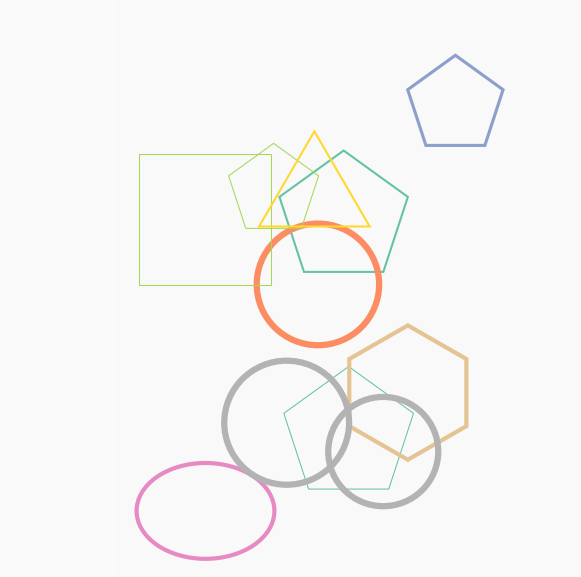[{"shape": "pentagon", "thickness": 1, "radius": 0.58, "center": [0.591, 0.622]}, {"shape": "pentagon", "thickness": 0.5, "radius": 0.59, "center": [0.6, 0.247]}, {"shape": "circle", "thickness": 3, "radius": 0.53, "center": [0.547, 0.507]}, {"shape": "pentagon", "thickness": 1.5, "radius": 0.43, "center": [0.783, 0.817]}, {"shape": "oval", "thickness": 2, "radius": 0.59, "center": [0.354, 0.114]}, {"shape": "pentagon", "thickness": 0.5, "radius": 0.41, "center": [0.471, 0.67]}, {"shape": "square", "thickness": 0.5, "radius": 0.57, "center": [0.352, 0.619]}, {"shape": "triangle", "thickness": 1, "radius": 0.55, "center": [0.541, 0.662]}, {"shape": "hexagon", "thickness": 2, "radius": 0.58, "center": [0.702, 0.319]}, {"shape": "circle", "thickness": 3, "radius": 0.54, "center": [0.493, 0.267]}, {"shape": "circle", "thickness": 3, "radius": 0.47, "center": [0.659, 0.217]}]